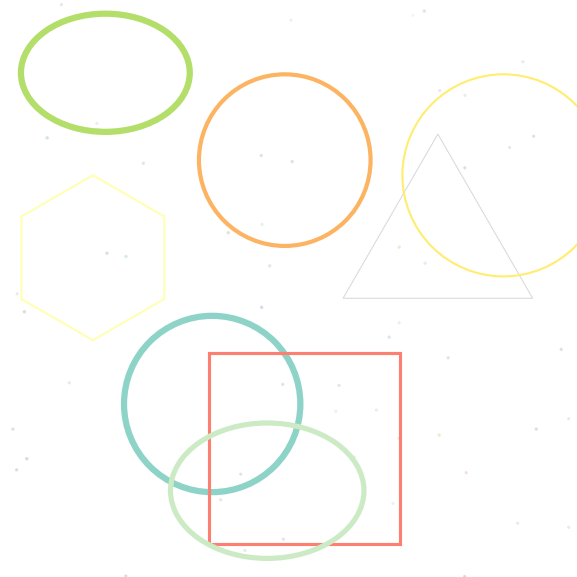[{"shape": "circle", "thickness": 3, "radius": 0.76, "center": [0.367, 0.3]}, {"shape": "hexagon", "thickness": 1, "radius": 0.71, "center": [0.161, 0.553]}, {"shape": "square", "thickness": 1.5, "radius": 0.83, "center": [0.527, 0.223]}, {"shape": "circle", "thickness": 2, "radius": 0.74, "center": [0.493, 0.722]}, {"shape": "oval", "thickness": 3, "radius": 0.73, "center": [0.182, 0.873]}, {"shape": "triangle", "thickness": 0.5, "radius": 0.95, "center": [0.758, 0.577]}, {"shape": "oval", "thickness": 2.5, "radius": 0.84, "center": [0.463, 0.149]}, {"shape": "circle", "thickness": 1, "radius": 0.87, "center": [0.872, 0.695]}]